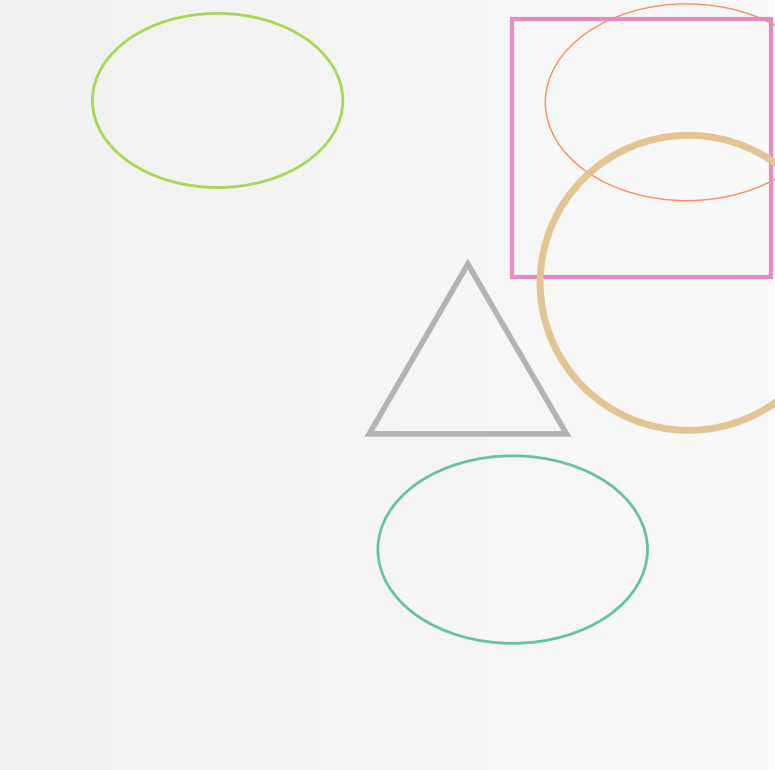[{"shape": "oval", "thickness": 1, "radius": 0.87, "center": [0.662, 0.286]}, {"shape": "oval", "thickness": 0.5, "radius": 0.91, "center": [0.886, 0.867]}, {"shape": "square", "thickness": 1.5, "radius": 0.84, "center": [0.827, 0.808]}, {"shape": "oval", "thickness": 1, "radius": 0.81, "center": [0.281, 0.87]}, {"shape": "circle", "thickness": 2.5, "radius": 0.96, "center": [0.888, 0.633]}, {"shape": "triangle", "thickness": 2, "radius": 0.73, "center": [0.604, 0.51]}]